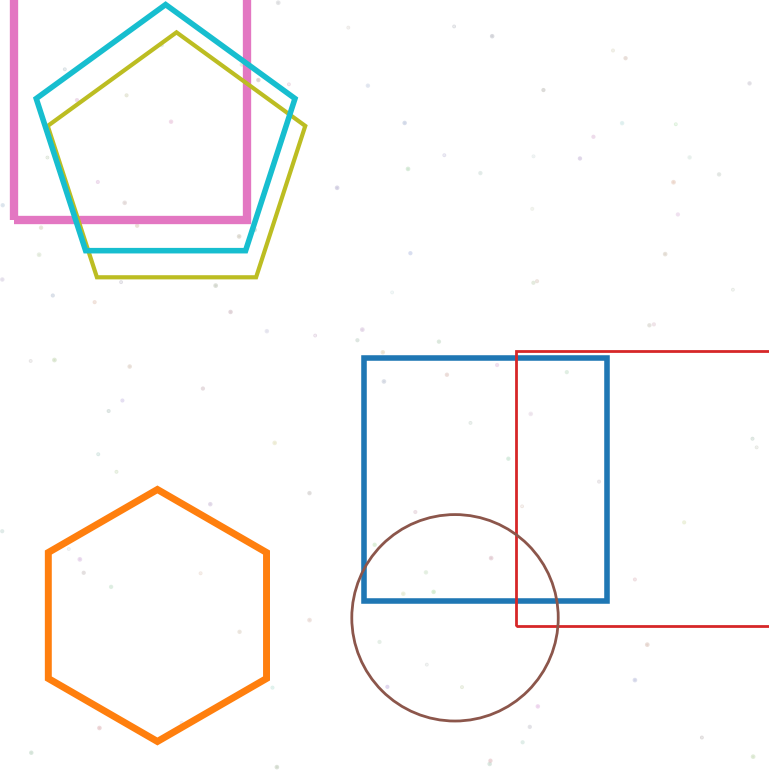[{"shape": "square", "thickness": 2, "radius": 0.79, "center": [0.63, 0.377]}, {"shape": "hexagon", "thickness": 2.5, "radius": 0.82, "center": [0.204, 0.201]}, {"shape": "square", "thickness": 1, "radius": 0.89, "center": [0.848, 0.365]}, {"shape": "circle", "thickness": 1, "radius": 0.67, "center": [0.591, 0.198]}, {"shape": "square", "thickness": 3, "radius": 0.76, "center": [0.17, 0.866]}, {"shape": "pentagon", "thickness": 1.5, "radius": 0.88, "center": [0.229, 0.782]}, {"shape": "pentagon", "thickness": 2, "radius": 0.88, "center": [0.215, 0.817]}]